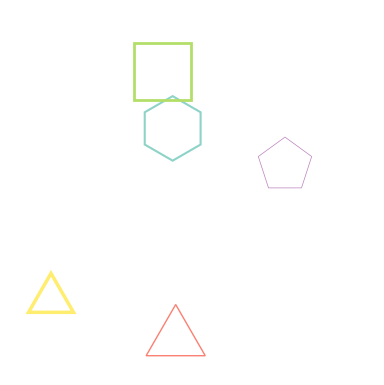[{"shape": "hexagon", "thickness": 1.5, "radius": 0.42, "center": [0.448, 0.666]}, {"shape": "triangle", "thickness": 1, "radius": 0.44, "center": [0.456, 0.12]}, {"shape": "square", "thickness": 2, "radius": 0.37, "center": [0.422, 0.815]}, {"shape": "pentagon", "thickness": 0.5, "radius": 0.36, "center": [0.74, 0.571]}, {"shape": "triangle", "thickness": 2.5, "radius": 0.34, "center": [0.133, 0.222]}]